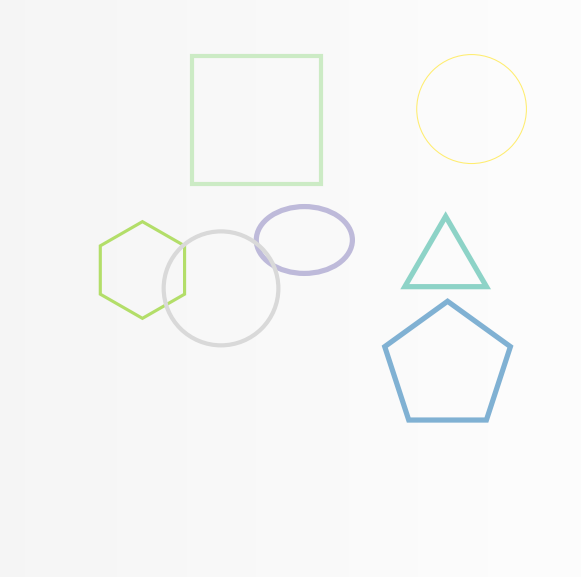[{"shape": "triangle", "thickness": 2.5, "radius": 0.41, "center": [0.767, 0.543]}, {"shape": "oval", "thickness": 2.5, "radius": 0.41, "center": [0.524, 0.584]}, {"shape": "pentagon", "thickness": 2.5, "radius": 0.57, "center": [0.77, 0.364]}, {"shape": "hexagon", "thickness": 1.5, "radius": 0.42, "center": [0.245, 0.532]}, {"shape": "circle", "thickness": 2, "radius": 0.49, "center": [0.38, 0.5]}, {"shape": "square", "thickness": 2, "radius": 0.56, "center": [0.441, 0.791]}, {"shape": "circle", "thickness": 0.5, "radius": 0.47, "center": [0.811, 0.81]}]